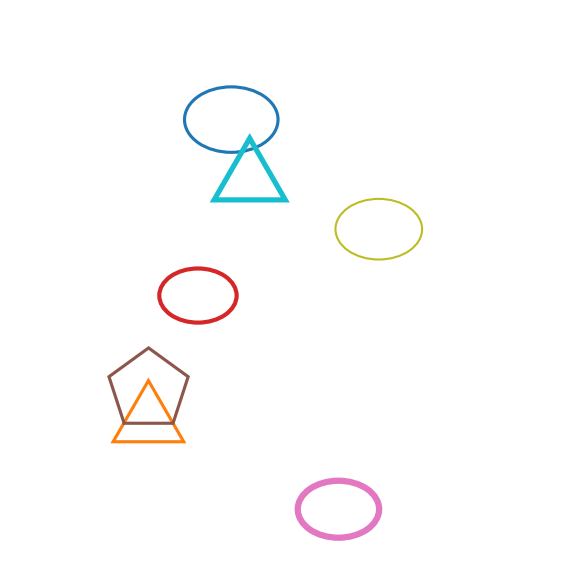[{"shape": "oval", "thickness": 1.5, "radius": 0.4, "center": [0.4, 0.792]}, {"shape": "triangle", "thickness": 1.5, "radius": 0.35, "center": [0.257, 0.269]}, {"shape": "oval", "thickness": 2, "radius": 0.33, "center": [0.343, 0.487]}, {"shape": "pentagon", "thickness": 1.5, "radius": 0.36, "center": [0.257, 0.325]}, {"shape": "oval", "thickness": 3, "radius": 0.35, "center": [0.586, 0.117]}, {"shape": "oval", "thickness": 1, "radius": 0.37, "center": [0.656, 0.602]}, {"shape": "triangle", "thickness": 2.5, "radius": 0.36, "center": [0.432, 0.689]}]